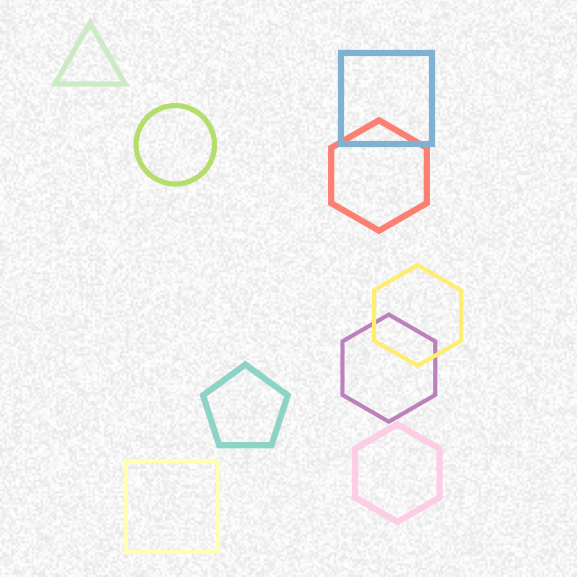[{"shape": "pentagon", "thickness": 3, "radius": 0.39, "center": [0.425, 0.291]}, {"shape": "square", "thickness": 2, "radius": 0.4, "center": [0.298, 0.122]}, {"shape": "hexagon", "thickness": 3, "radius": 0.48, "center": [0.656, 0.695]}, {"shape": "square", "thickness": 3, "radius": 0.39, "center": [0.669, 0.828]}, {"shape": "circle", "thickness": 2.5, "radius": 0.34, "center": [0.304, 0.748]}, {"shape": "hexagon", "thickness": 3, "radius": 0.42, "center": [0.688, 0.18]}, {"shape": "hexagon", "thickness": 2, "radius": 0.46, "center": [0.673, 0.362]}, {"shape": "triangle", "thickness": 2.5, "radius": 0.35, "center": [0.156, 0.889]}, {"shape": "hexagon", "thickness": 2, "radius": 0.44, "center": [0.723, 0.453]}]